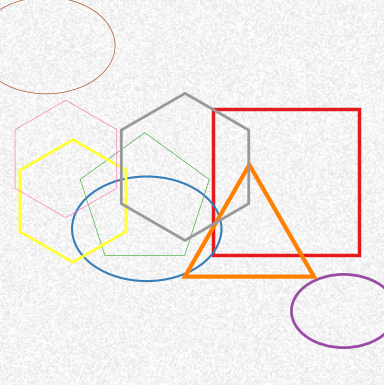[{"shape": "square", "thickness": 2.5, "radius": 0.94, "center": [0.742, 0.528]}, {"shape": "oval", "thickness": 1.5, "radius": 0.97, "center": [0.381, 0.406]}, {"shape": "pentagon", "thickness": 0.5, "radius": 0.88, "center": [0.376, 0.479]}, {"shape": "oval", "thickness": 2, "radius": 0.68, "center": [0.893, 0.192]}, {"shape": "triangle", "thickness": 3, "radius": 0.97, "center": [0.648, 0.378]}, {"shape": "hexagon", "thickness": 2, "radius": 0.8, "center": [0.189, 0.478]}, {"shape": "oval", "thickness": 0.5, "radius": 0.9, "center": [0.12, 0.882]}, {"shape": "hexagon", "thickness": 0.5, "radius": 0.76, "center": [0.171, 0.587]}, {"shape": "hexagon", "thickness": 2, "radius": 0.96, "center": [0.481, 0.567]}]